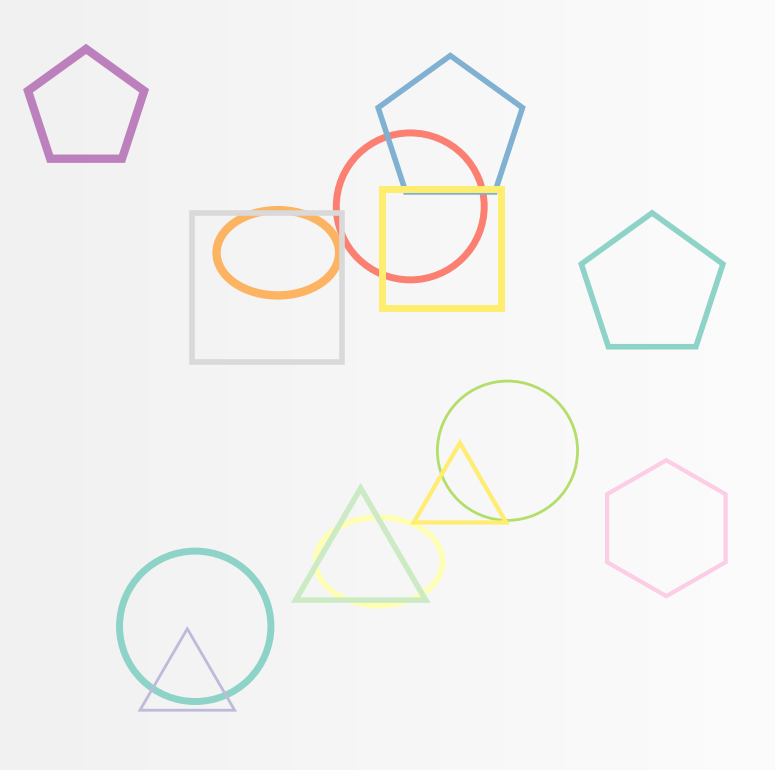[{"shape": "circle", "thickness": 2.5, "radius": 0.49, "center": [0.252, 0.187]}, {"shape": "pentagon", "thickness": 2, "radius": 0.48, "center": [0.841, 0.627]}, {"shape": "oval", "thickness": 2, "radius": 0.41, "center": [0.489, 0.271]}, {"shape": "triangle", "thickness": 1, "radius": 0.35, "center": [0.242, 0.113]}, {"shape": "circle", "thickness": 2.5, "radius": 0.48, "center": [0.529, 0.732]}, {"shape": "pentagon", "thickness": 2, "radius": 0.49, "center": [0.581, 0.83]}, {"shape": "oval", "thickness": 3, "radius": 0.4, "center": [0.359, 0.672]}, {"shape": "circle", "thickness": 1, "radius": 0.45, "center": [0.655, 0.415]}, {"shape": "hexagon", "thickness": 1.5, "radius": 0.44, "center": [0.86, 0.314]}, {"shape": "square", "thickness": 2, "radius": 0.48, "center": [0.345, 0.627]}, {"shape": "pentagon", "thickness": 3, "radius": 0.39, "center": [0.111, 0.858]}, {"shape": "triangle", "thickness": 2, "radius": 0.48, "center": [0.465, 0.269]}, {"shape": "triangle", "thickness": 1.5, "radius": 0.34, "center": [0.593, 0.356]}, {"shape": "square", "thickness": 2.5, "radius": 0.39, "center": [0.57, 0.677]}]